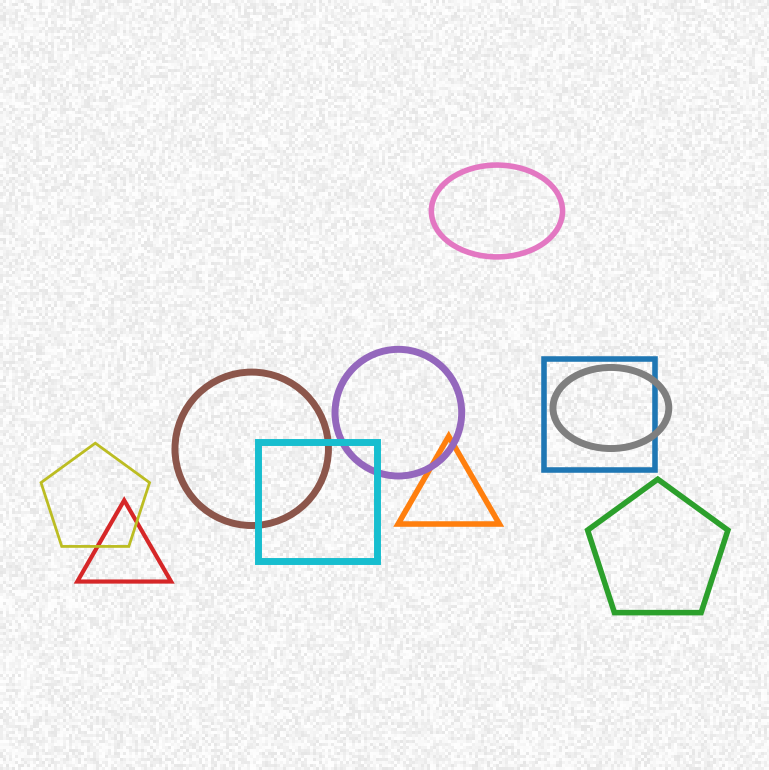[{"shape": "square", "thickness": 2, "radius": 0.36, "center": [0.778, 0.461]}, {"shape": "triangle", "thickness": 2, "radius": 0.38, "center": [0.583, 0.357]}, {"shape": "pentagon", "thickness": 2, "radius": 0.48, "center": [0.854, 0.282]}, {"shape": "triangle", "thickness": 1.5, "radius": 0.35, "center": [0.161, 0.28]}, {"shape": "circle", "thickness": 2.5, "radius": 0.41, "center": [0.517, 0.464]}, {"shape": "circle", "thickness": 2.5, "radius": 0.5, "center": [0.327, 0.417]}, {"shape": "oval", "thickness": 2, "radius": 0.43, "center": [0.645, 0.726]}, {"shape": "oval", "thickness": 2.5, "radius": 0.38, "center": [0.793, 0.47]}, {"shape": "pentagon", "thickness": 1, "radius": 0.37, "center": [0.124, 0.35]}, {"shape": "square", "thickness": 2.5, "radius": 0.39, "center": [0.412, 0.349]}]